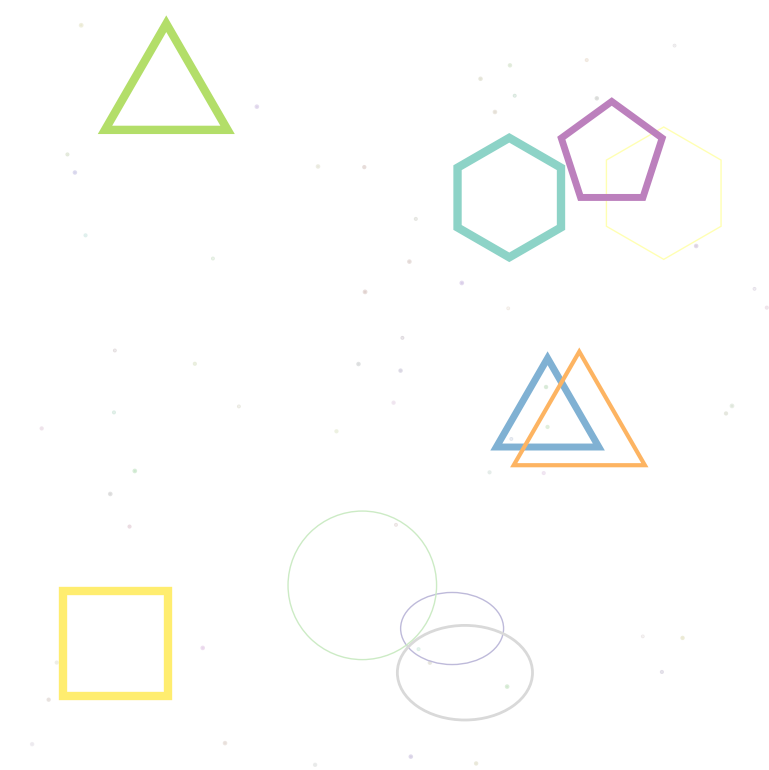[{"shape": "hexagon", "thickness": 3, "radius": 0.39, "center": [0.661, 0.743]}, {"shape": "hexagon", "thickness": 0.5, "radius": 0.43, "center": [0.862, 0.749]}, {"shape": "oval", "thickness": 0.5, "radius": 0.33, "center": [0.587, 0.184]}, {"shape": "triangle", "thickness": 2.5, "radius": 0.38, "center": [0.711, 0.458]}, {"shape": "triangle", "thickness": 1.5, "radius": 0.49, "center": [0.752, 0.445]}, {"shape": "triangle", "thickness": 3, "radius": 0.46, "center": [0.216, 0.877]}, {"shape": "oval", "thickness": 1, "radius": 0.44, "center": [0.604, 0.126]}, {"shape": "pentagon", "thickness": 2.5, "radius": 0.34, "center": [0.794, 0.799]}, {"shape": "circle", "thickness": 0.5, "radius": 0.48, "center": [0.471, 0.24]}, {"shape": "square", "thickness": 3, "radius": 0.34, "center": [0.15, 0.165]}]